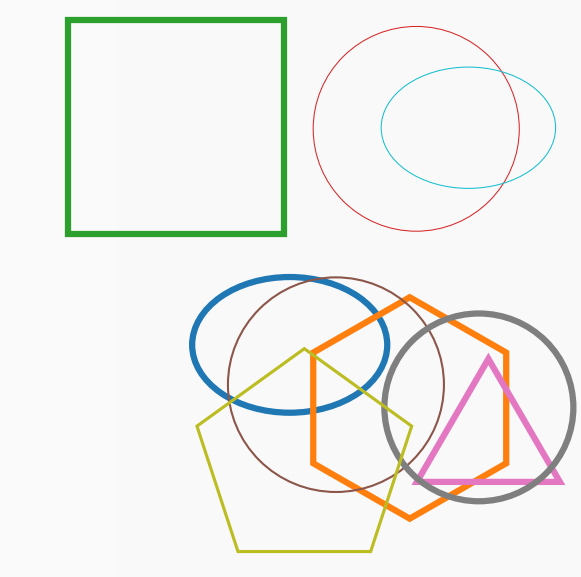[{"shape": "oval", "thickness": 3, "radius": 0.84, "center": [0.498, 0.402]}, {"shape": "hexagon", "thickness": 3, "radius": 0.96, "center": [0.705, 0.293]}, {"shape": "square", "thickness": 3, "radius": 0.93, "center": [0.302, 0.779]}, {"shape": "circle", "thickness": 0.5, "radius": 0.89, "center": [0.716, 0.776]}, {"shape": "circle", "thickness": 1, "radius": 0.93, "center": [0.578, 0.333]}, {"shape": "triangle", "thickness": 3, "radius": 0.71, "center": [0.84, 0.236]}, {"shape": "circle", "thickness": 3, "radius": 0.81, "center": [0.824, 0.294]}, {"shape": "pentagon", "thickness": 1.5, "radius": 0.97, "center": [0.524, 0.201]}, {"shape": "oval", "thickness": 0.5, "radius": 0.75, "center": [0.806, 0.778]}]